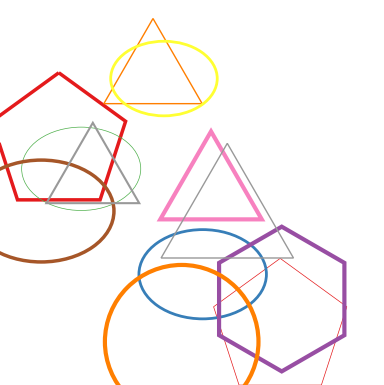[{"shape": "pentagon", "thickness": 0.5, "radius": 0.91, "center": [0.728, 0.147]}, {"shape": "pentagon", "thickness": 2.5, "radius": 0.91, "center": [0.153, 0.629]}, {"shape": "oval", "thickness": 2, "radius": 0.83, "center": [0.526, 0.288]}, {"shape": "oval", "thickness": 0.5, "radius": 0.77, "center": [0.211, 0.562]}, {"shape": "hexagon", "thickness": 3, "radius": 0.94, "center": [0.732, 0.223]}, {"shape": "circle", "thickness": 3, "radius": 1.0, "center": [0.472, 0.112]}, {"shape": "triangle", "thickness": 1, "radius": 0.74, "center": [0.397, 0.804]}, {"shape": "oval", "thickness": 2, "radius": 0.69, "center": [0.426, 0.796]}, {"shape": "oval", "thickness": 2.5, "radius": 0.94, "center": [0.107, 0.452]}, {"shape": "triangle", "thickness": 3, "radius": 0.76, "center": [0.548, 0.506]}, {"shape": "triangle", "thickness": 1.5, "radius": 0.7, "center": [0.241, 0.542]}, {"shape": "triangle", "thickness": 1, "radius": 0.99, "center": [0.59, 0.429]}]